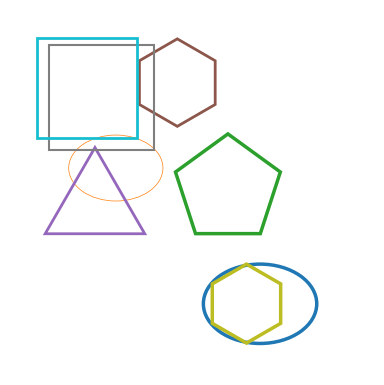[{"shape": "oval", "thickness": 2.5, "radius": 0.74, "center": [0.675, 0.211]}, {"shape": "oval", "thickness": 0.5, "radius": 0.61, "center": [0.301, 0.564]}, {"shape": "pentagon", "thickness": 2.5, "radius": 0.72, "center": [0.592, 0.509]}, {"shape": "triangle", "thickness": 2, "radius": 0.75, "center": [0.247, 0.467]}, {"shape": "hexagon", "thickness": 2, "radius": 0.57, "center": [0.461, 0.785]}, {"shape": "square", "thickness": 1.5, "radius": 0.68, "center": [0.265, 0.746]}, {"shape": "hexagon", "thickness": 2.5, "radius": 0.51, "center": [0.64, 0.211]}, {"shape": "square", "thickness": 2, "radius": 0.65, "center": [0.227, 0.77]}]